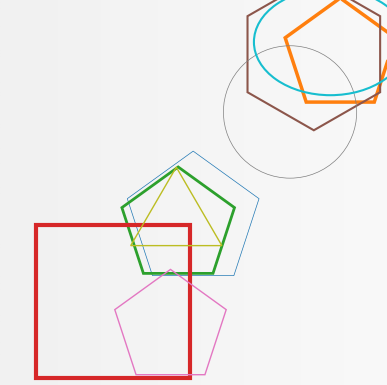[{"shape": "pentagon", "thickness": 0.5, "radius": 0.89, "center": [0.498, 0.429]}, {"shape": "pentagon", "thickness": 2.5, "radius": 0.75, "center": [0.878, 0.856]}, {"shape": "pentagon", "thickness": 2, "radius": 0.76, "center": [0.46, 0.414]}, {"shape": "square", "thickness": 3, "radius": 0.99, "center": [0.292, 0.217]}, {"shape": "hexagon", "thickness": 1.5, "radius": 0.99, "center": [0.81, 0.859]}, {"shape": "pentagon", "thickness": 1, "radius": 0.76, "center": [0.44, 0.149]}, {"shape": "circle", "thickness": 0.5, "radius": 0.86, "center": [0.749, 0.709]}, {"shape": "triangle", "thickness": 1, "radius": 0.68, "center": [0.455, 0.43]}, {"shape": "oval", "thickness": 1.5, "radius": 0.99, "center": [0.853, 0.891]}]